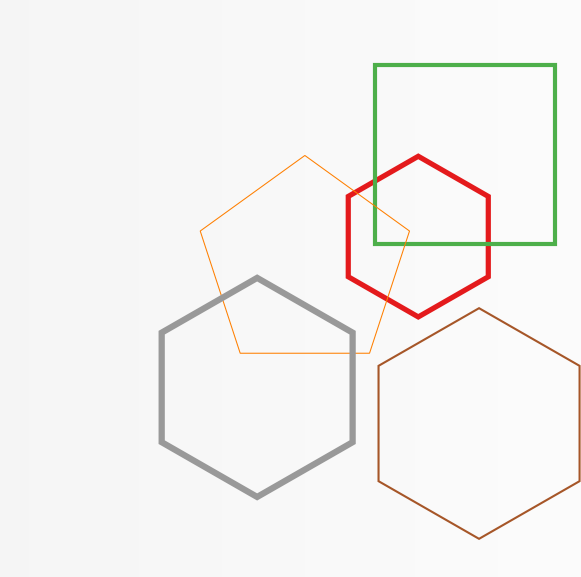[{"shape": "hexagon", "thickness": 2.5, "radius": 0.7, "center": [0.72, 0.589]}, {"shape": "square", "thickness": 2, "radius": 0.77, "center": [0.799, 0.731]}, {"shape": "pentagon", "thickness": 0.5, "radius": 0.95, "center": [0.525, 0.541]}, {"shape": "hexagon", "thickness": 1, "radius": 1.0, "center": [0.824, 0.266]}, {"shape": "hexagon", "thickness": 3, "radius": 0.95, "center": [0.442, 0.328]}]